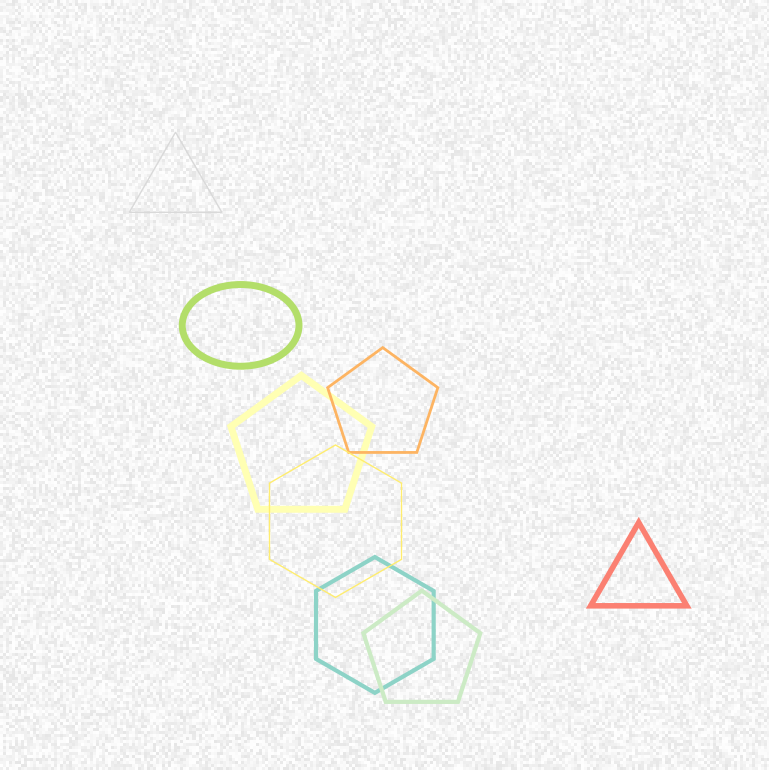[{"shape": "hexagon", "thickness": 1.5, "radius": 0.44, "center": [0.487, 0.188]}, {"shape": "pentagon", "thickness": 2.5, "radius": 0.48, "center": [0.391, 0.416]}, {"shape": "triangle", "thickness": 2, "radius": 0.36, "center": [0.83, 0.249]}, {"shape": "pentagon", "thickness": 1, "radius": 0.38, "center": [0.497, 0.473]}, {"shape": "oval", "thickness": 2.5, "radius": 0.38, "center": [0.313, 0.577]}, {"shape": "triangle", "thickness": 0.5, "radius": 0.35, "center": [0.228, 0.759]}, {"shape": "pentagon", "thickness": 1.5, "radius": 0.4, "center": [0.548, 0.153]}, {"shape": "hexagon", "thickness": 0.5, "radius": 0.49, "center": [0.436, 0.323]}]